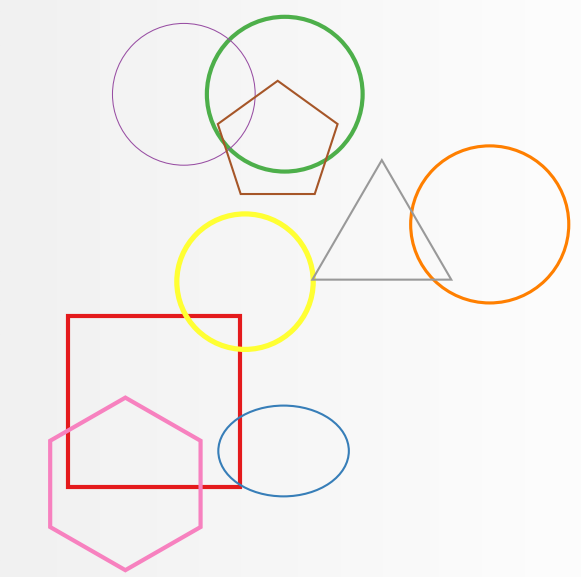[{"shape": "square", "thickness": 2, "radius": 0.74, "center": [0.264, 0.304]}, {"shape": "oval", "thickness": 1, "radius": 0.56, "center": [0.488, 0.218]}, {"shape": "circle", "thickness": 2, "radius": 0.67, "center": [0.49, 0.836]}, {"shape": "circle", "thickness": 0.5, "radius": 0.61, "center": [0.316, 0.836]}, {"shape": "circle", "thickness": 1.5, "radius": 0.68, "center": [0.843, 0.611]}, {"shape": "circle", "thickness": 2.5, "radius": 0.59, "center": [0.422, 0.511]}, {"shape": "pentagon", "thickness": 1, "radius": 0.54, "center": [0.478, 0.751]}, {"shape": "hexagon", "thickness": 2, "radius": 0.75, "center": [0.216, 0.161]}, {"shape": "triangle", "thickness": 1, "radius": 0.69, "center": [0.657, 0.584]}]